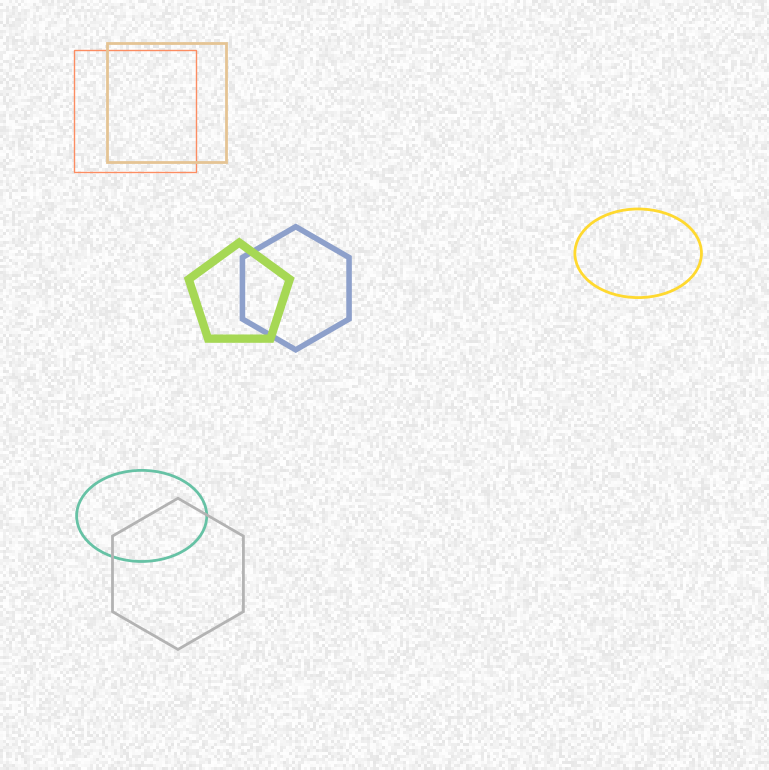[{"shape": "oval", "thickness": 1, "radius": 0.42, "center": [0.184, 0.33]}, {"shape": "square", "thickness": 0.5, "radius": 0.4, "center": [0.176, 0.855]}, {"shape": "hexagon", "thickness": 2, "radius": 0.4, "center": [0.384, 0.626]}, {"shape": "pentagon", "thickness": 3, "radius": 0.34, "center": [0.311, 0.616]}, {"shape": "oval", "thickness": 1, "radius": 0.41, "center": [0.829, 0.671]}, {"shape": "square", "thickness": 1, "radius": 0.39, "center": [0.216, 0.867]}, {"shape": "hexagon", "thickness": 1, "radius": 0.49, "center": [0.231, 0.255]}]